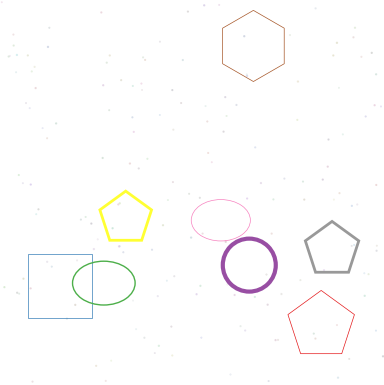[{"shape": "pentagon", "thickness": 0.5, "radius": 0.45, "center": [0.834, 0.155]}, {"shape": "square", "thickness": 0.5, "radius": 0.41, "center": [0.155, 0.257]}, {"shape": "oval", "thickness": 1, "radius": 0.41, "center": [0.27, 0.265]}, {"shape": "circle", "thickness": 3, "radius": 0.34, "center": [0.647, 0.311]}, {"shape": "pentagon", "thickness": 2, "radius": 0.35, "center": [0.327, 0.433]}, {"shape": "hexagon", "thickness": 0.5, "radius": 0.46, "center": [0.658, 0.881]}, {"shape": "oval", "thickness": 0.5, "radius": 0.38, "center": [0.574, 0.428]}, {"shape": "pentagon", "thickness": 2, "radius": 0.36, "center": [0.862, 0.352]}]